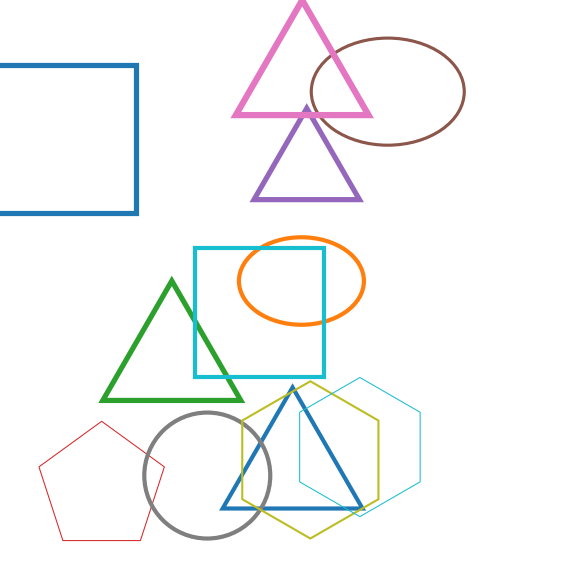[{"shape": "square", "thickness": 2.5, "radius": 0.64, "center": [0.108, 0.758]}, {"shape": "triangle", "thickness": 2, "radius": 0.7, "center": [0.507, 0.189]}, {"shape": "oval", "thickness": 2, "radius": 0.54, "center": [0.522, 0.513]}, {"shape": "triangle", "thickness": 2.5, "radius": 0.69, "center": [0.297, 0.375]}, {"shape": "pentagon", "thickness": 0.5, "radius": 0.57, "center": [0.176, 0.155]}, {"shape": "triangle", "thickness": 2.5, "radius": 0.53, "center": [0.531, 0.706]}, {"shape": "oval", "thickness": 1.5, "radius": 0.66, "center": [0.671, 0.84]}, {"shape": "triangle", "thickness": 3, "radius": 0.66, "center": [0.523, 0.866]}, {"shape": "circle", "thickness": 2, "radius": 0.55, "center": [0.359, 0.176]}, {"shape": "hexagon", "thickness": 1, "radius": 0.68, "center": [0.537, 0.203]}, {"shape": "square", "thickness": 2, "radius": 0.56, "center": [0.449, 0.458]}, {"shape": "hexagon", "thickness": 0.5, "radius": 0.6, "center": [0.623, 0.225]}]